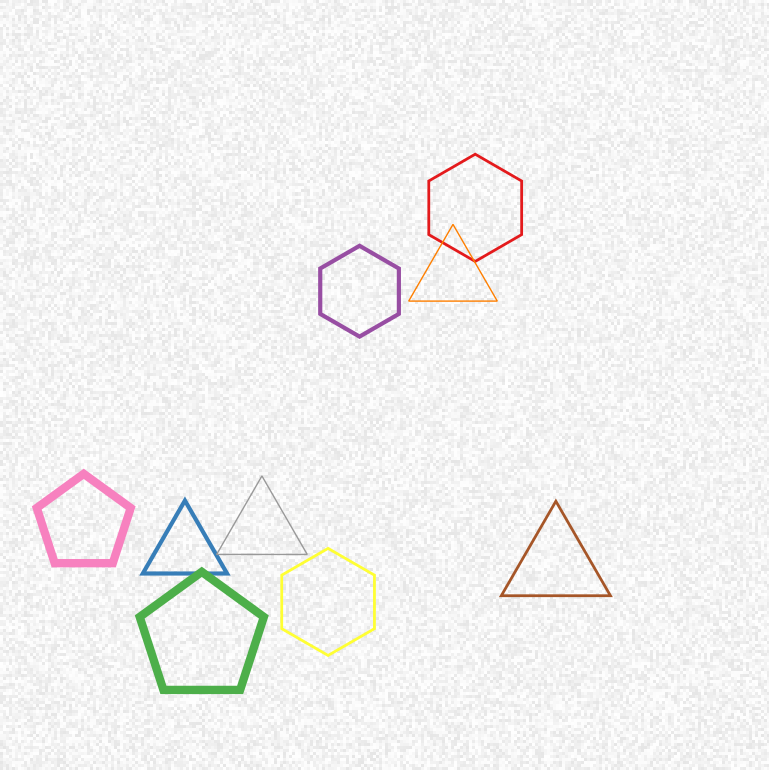[{"shape": "hexagon", "thickness": 1, "radius": 0.35, "center": [0.617, 0.73]}, {"shape": "triangle", "thickness": 1.5, "radius": 0.32, "center": [0.24, 0.287]}, {"shape": "pentagon", "thickness": 3, "radius": 0.42, "center": [0.262, 0.173]}, {"shape": "hexagon", "thickness": 1.5, "radius": 0.29, "center": [0.467, 0.622]}, {"shape": "triangle", "thickness": 0.5, "radius": 0.33, "center": [0.588, 0.642]}, {"shape": "hexagon", "thickness": 1, "radius": 0.35, "center": [0.426, 0.218]}, {"shape": "triangle", "thickness": 1, "radius": 0.41, "center": [0.722, 0.267]}, {"shape": "pentagon", "thickness": 3, "radius": 0.32, "center": [0.109, 0.32]}, {"shape": "triangle", "thickness": 0.5, "radius": 0.34, "center": [0.34, 0.314]}]